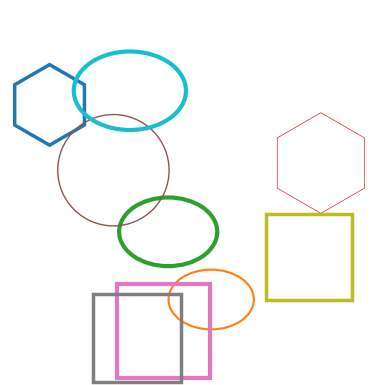[{"shape": "hexagon", "thickness": 2.5, "radius": 0.52, "center": [0.129, 0.728]}, {"shape": "oval", "thickness": 1.5, "radius": 0.55, "center": [0.549, 0.222]}, {"shape": "oval", "thickness": 3, "radius": 0.64, "center": [0.437, 0.398]}, {"shape": "hexagon", "thickness": 0.5, "radius": 0.65, "center": [0.833, 0.577]}, {"shape": "circle", "thickness": 1, "radius": 0.72, "center": [0.295, 0.558]}, {"shape": "square", "thickness": 3, "radius": 0.61, "center": [0.425, 0.14]}, {"shape": "square", "thickness": 2.5, "radius": 0.57, "center": [0.355, 0.122]}, {"shape": "square", "thickness": 2.5, "radius": 0.56, "center": [0.802, 0.333]}, {"shape": "oval", "thickness": 3, "radius": 0.73, "center": [0.337, 0.764]}]